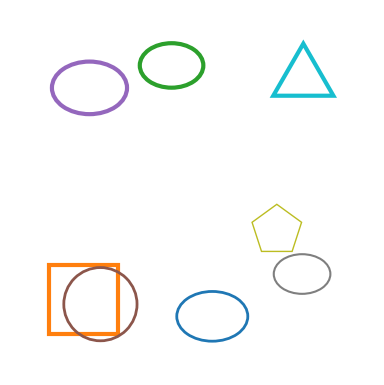[{"shape": "oval", "thickness": 2, "radius": 0.46, "center": [0.551, 0.178]}, {"shape": "square", "thickness": 3, "radius": 0.45, "center": [0.217, 0.222]}, {"shape": "oval", "thickness": 3, "radius": 0.41, "center": [0.446, 0.83]}, {"shape": "oval", "thickness": 3, "radius": 0.49, "center": [0.232, 0.772]}, {"shape": "circle", "thickness": 2, "radius": 0.48, "center": [0.261, 0.21]}, {"shape": "oval", "thickness": 1.5, "radius": 0.37, "center": [0.785, 0.288]}, {"shape": "pentagon", "thickness": 1, "radius": 0.34, "center": [0.719, 0.402]}, {"shape": "triangle", "thickness": 3, "radius": 0.45, "center": [0.788, 0.796]}]